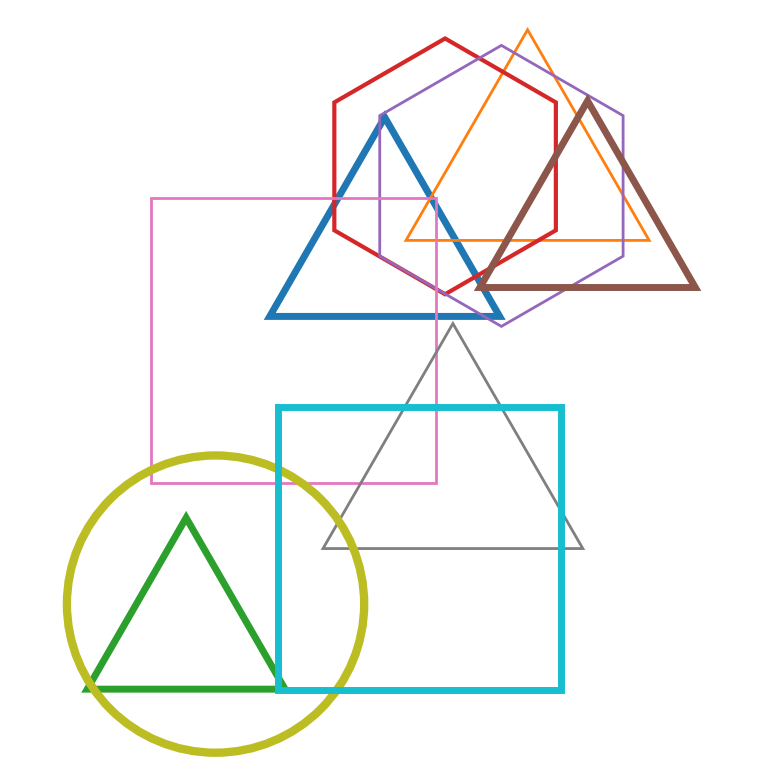[{"shape": "triangle", "thickness": 2.5, "radius": 0.86, "center": [0.5, 0.675]}, {"shape": "triangle", "thickness": 1, "radius": 0.91, "center": [0.685, 0.779]}, {"shape": "triangle", "thickness": 2.5, "radius": 0.74, "center": [0.242, 0.179]}, {"shape": "hexagon", "thickness": 1.5, "radius": 0.83, "center": [0.578, 0.784]}, {"shape": "hexagon", "thickness": 1, "radius": 0.91, "center": [0.651, 0.759]}, {"shape": "triangle", "thickness": 2.5, "radius": 0.81, "center": [0.763, 0.707]}, {"shape": "square", "thickness": 1, "radius": 0.92, "center": [0.381, 0.558]}, {"shape": "triangle", "thickness": 1, "radius": 0.97, "center": [0.588, 0.385]}, {"shape": "circle", "thickness": 3, "radius": 0.97, "center": [0.28, 0.215]}, {"shape": "square", "thickness": 2.5, "radius": 0.92, "center": [0.544, 0.287]}]